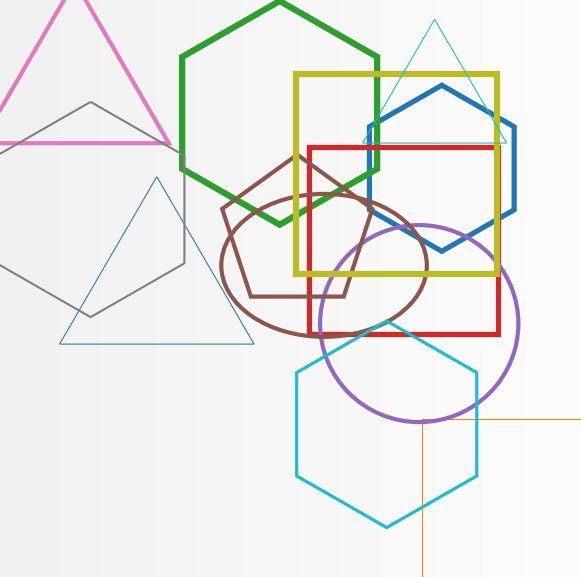[{"shape": "hexagon", "thickness": 2.5, "radius": 0.72, "center": [0.76, 0.708]}, {"shape": "triangle", "thickness": 0.5, "radius": 0.97, "center": [0.27, 0.5]}, {"shape": "square", "thickness": 0.5, "radius": 0.86, "center": [0.898, 0.101]}, {"shape": "hexagon", "thickness": 3, "radius": 0.97, "center": [0.481, 0.804]}, {"shape": "square", "thickness": 2.5, "radius": 0.81, "center": [0.695, 0.583]}, {"shape": "circle", "thickness": 2, "radius": 0.85, "center": [0.721, 0.439]}, {"shape": "oval", "thickness": 2, "radius": 0.88, "center": [0.558, 0.54]}, {"shape": "pentagon", "thickness": 2, "radius": 0.68, "center": [0.511, 0.595]}, {"shape": "triangle", "thickness": 2, "radius": 0.93, "center": [0.129, 0.844]}, {"shape": "hexagon", "thickness": 1, "radius": 0.93, "center": [0.156, 0.636]}, {"shape": "square", "thickness": 3, "radius": 0.86, "center": [0.682, 0.698]}, {"shape": "triangle", "thickness": 0.5, "radius": 0.71, "center": [0.748, 0.823]}, {"shape": "hexagon", "thickness": 1.5, "radius": 0.89, "center": [0.665, 0.264]}]